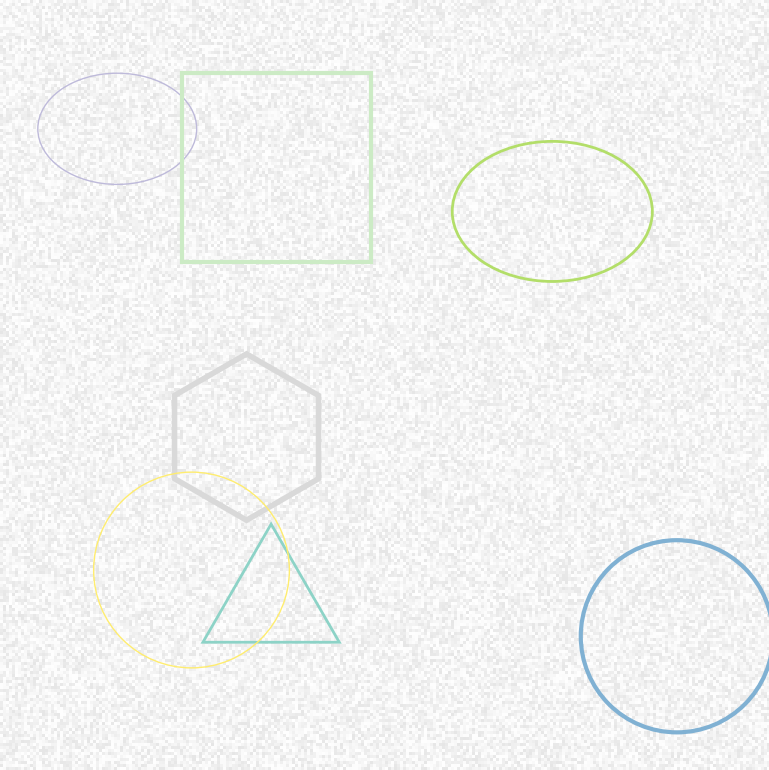[{"shape": "triangle", "thickness": 1, "radius": 0.51, "center": [0.352, 0.217]}, {"shape": "oval", "thickness": 0.5, "radius": 0.52, "center": [0.152, 0.833]}, {"shape": "circle", "thickness": 1.5, "radius": 0.62, "center": [0.879, 0.174]}, {"shape": "oval", "thickness": 1, "radius": 0.65, "center": [0.717, 0.725]}, {"shape": "hexagon", "thickness": 2, "radius": 0.54, "center": [0.32, 0.432]}, {"shape": "square", "thickness": 1.5, "radius": 0.61, "center": [0.359, 0.782]}, {"shape": "circle", "thickness": 0.5, "radius": 0.64, "center": [0.249, 0.26]}]